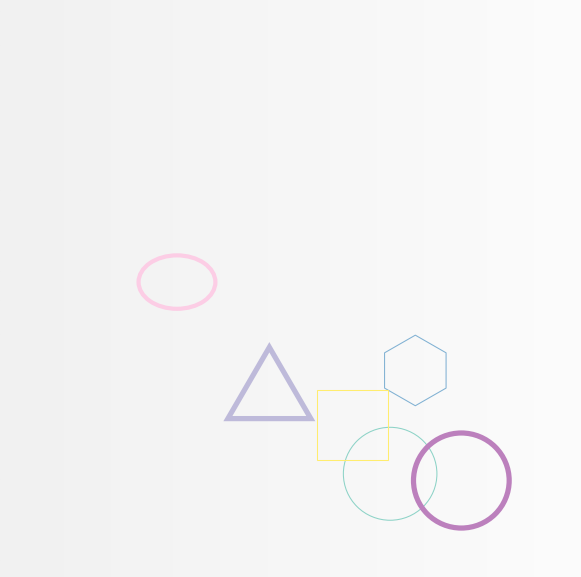[{"shape": "circle", "thickness": 0.5, "radius": 0.4, "center": [0.671, 0.179]}, {"shape": "triangle", "thickness": 2.5, "radius": 0.41, "center": [0.463, 0.315]}, {"shape": "hexagon", "thickness": 0.5, "radius": 0.31, "center": [0.715, 0.358]}, {"shape": "oval", "thickness": 2, "radius": 0.33, "center": [0.304, 0.511]}, {"shape": "circle", "thickness": 2.5, "radius": 0.41, "center": [0.794, 0.167]}, {"shape": "square", "thickness": 0.5, "radius": 0.3, "center": [0.607, 0.264]}]